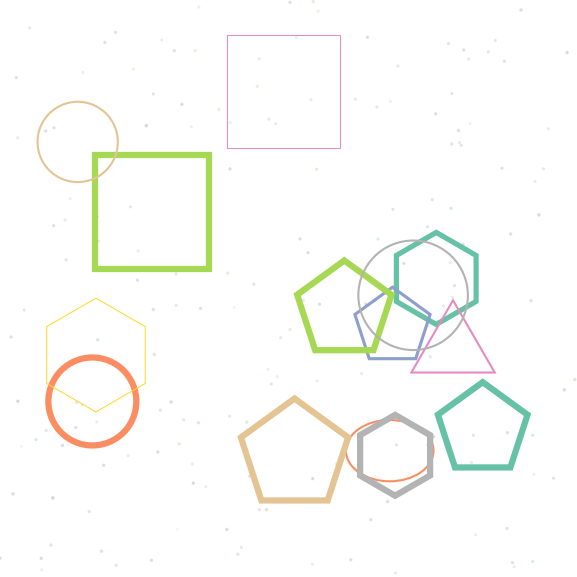[{"shape": "pentagon", "thickness": 3, "radius": 0.41, "center": [0.836, 0.256]}, {"shape": "hexagon", "thickness": 2.5, "radius": 0.4, "center": [0.755, 0.517]}, {"shape": "circle", "thickness": 3, "radius": 0.38, "center": [0.16, 0.304]}, {"shape": "oval", "thickness": 1, "radius": 0.38, "center": [0.675, 0.219]}, {"shape": "pentagon", "thickness": 1.5, "radius": 0.34, "center": [0.68, 0.433]}, {"shape": "triangle", "thickness": 1, "radius": 0.42, "center": [0.784, 0.396]}, {"shape": "square", "thickness": 0.5, "radius": 0.49, "center": [0.491, 0.841]}, {"shape": "pentagon", "thickness": 3, "radius": 0.43, "center": [0.596, 0.462]}, {"shape": "square", "thickness": 3, "radius": 0.49, "center": [0.263, 0.632]}, {"shape": "hexagon", "thickness": 0.5, "radius": 0.49, "center": [0.166, 0.384]}, {"shape": "pentagon", "thickness": 3, "radius": 0.49, "center": [0.51, 0.211]}, {"shape": "circle", "thickness": 1, "radius": 0.35, "center": [0.135, 0.753]}, {"shape": "hexagon", "thickness": 3, "radius": 0.35, "center": [0.684, 0.211]}, {"shape": "circle", "thickness": 1, "radius": 0.47, "center": [0.715, 0.488]}]